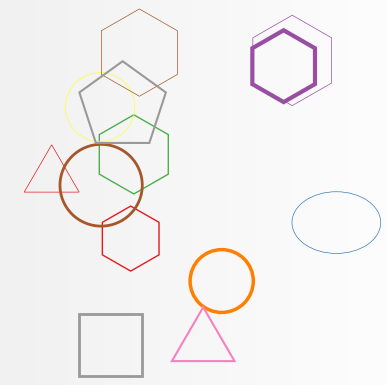[{"shape": "triangle", "thickness": 0.5, "radius": 0.41, "center": [0.133, 0.542]}, {"shape": "hexagon", "thickness": 1, "radius": 0.42, "center": [0.337, 0.38]}, {"shape": "oval", "thickness": 0.5, "radius": 0.57, "center": [0.868, 0.422]}, {"shape": "hexagon", "thickness": 1, "radius": 0.51, "center": [0.345, 0.599]}, {"shape": "hexagon", "thickness": 0.5, "radius": 0.59, "center": [0.754, 0.843]}, {"shape": "hexagon", "thickness": 3, "radius": 0.47, "center": [0.732, 0.828]}, {"shape": "circle", "thickness": 2.5, "radius": 0.41, "center": [0.572, 0.27]}, {"shape": "circle", "thickness": 0.5, "radius": 0.45, "center": [0.258, 0.722]}, {"shape": "hexagon", "thickness": 0.5, "radius": 0.57, "center": [0.36, 0.863]}, {"shape": "circle", "thickness": 2, "radius": 0.53, "center": [0.261, 0.519]}, {"shape": "triangle", "thickness": 1.5, "radius": 0.47, "center": [0.524, 0.109]}, {"shape": "pentagon", "thickness": 1.5, "radius": 0.59, "center": [0.316, 0.724]}, {"shape": "square", "thickness": 2, "radius": 0.4, "center": [0.285, 0.105]}]